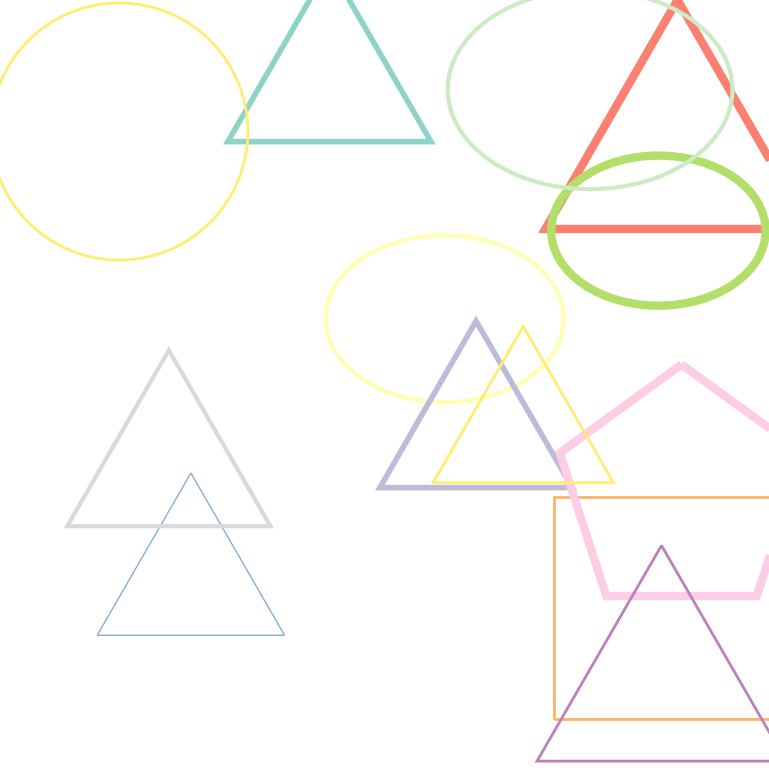[{"shape": "triangle", "thickness": 2, "radius": 0.76, "center": [0.428, 0.892]}, {"shape": "oval", "thickness": 1.5, "radius": 0.77, "center": [0.578, 0.586]}, {"shape": "triangle", "thickness": 2, "radius": 0.72, "center": [0.618, 0.439]}, {"shape": "triangle", "thickness": 3, "radius": 0.99, "center": [0.88, 0.802]}, {"shape": "triangle", "thickness": 0.5, "radius": 0.7, "center": [0.248, 0.245]}, {"shape": "square", "thickness": 1, "radius": 0.72, "center": [0.863, 0.21]}, {"shape": "oval", "thickness": 3, "radius": 0.7, "center": [0.855, 0.7]}, {"shape": "pentagon", "thickness": 3, "radius": 0.83, "center": [0.885, 0.36]}, {"shape": "triangle", "thickness": 1.5, "radius": 0.76, "center": [0.219, 0.393]}, {"shape": "triangle", "thickness": 1, "radius": 0.93, "center": [0.859, 0.105]}, {"shape": "oval", "thickness": 1.5, "radius": 0.92, "center": [0.766, 0.884]}, {"shape": "triangle", "thickness": 1, "radius": 0.68, "center": [0.68, 0.441]}, {"shape": "circle", "thickness": 1, "radius": 0.84, "center": [0.155, 0.829]}]